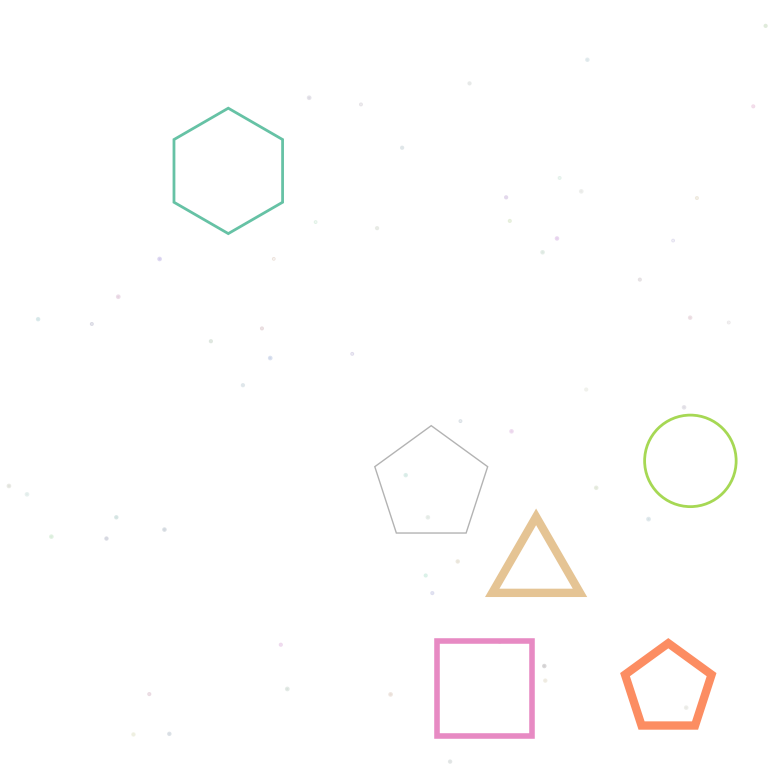[{"shape": "hexagon", "thickness": 1, "radius": 0.41, "center": [0.296, 0.778]}, {"shape": "pentagon", "thickness": 3, "radius": 0.3, "center": [0.868, 0.106]}, {"shape": "square", "thickness": 2, "radius": 0.31, "center": [0.629, 0.106]}, {"shape": "circle", "thickness": 1, "radius": 0.3, "center": [0.897, 0.401]}, {"shape": "triangle", "thickness": 3, "radius": 0.33, "center": [0.696, 0.263]}, {"shape": "pentagon", "thickness": 0.5, "radius": 0.39, "center": [0.56, 0.37]}]